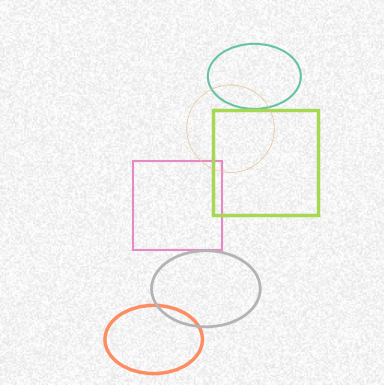[{"shape": "oval", "thickness": 1.5, "radius": 0.6, "center": [0.661, 0.802]}, {"shape": "oval", "thickness": 2.5, "radius": 0.63, "center": [0.399, 0.118]}, {"shape": "square", "thickness": 1.5, "radius": 0.58, "center": [0.462, 0.467]}, {"shape": "square", "thickness": 2.5, "radius": 0.68, "center": [0.689, 0.578]}, {"shape": "circle", "thickness": 0.5, "radius": 0.57, "center": [0.599, 0.666]}, {"shape": "oval", "thickness": 2, "radius": 0.71, "center": [0.535, 0.25]}]